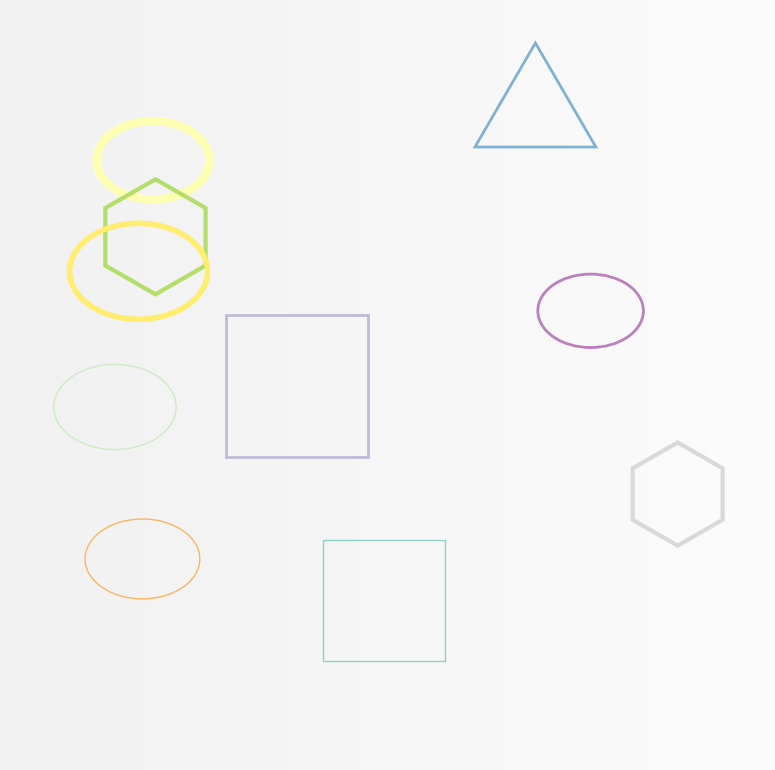[{"shape": "square", "thickness": 0.5, "radius": 0.39, "center": [0.495, 0.221]}, {"shape": "oval", "thickness": 3, "radius": 0.36, "center": [0.197, 0.792]}, {"shape": "square", "thickness": 1, "radius": 0.46, "center": [0.383, 0.499]}, {"shape": "triangle", "thickness": 1, "radius": 0.45, "center": [0.691, 0.854]}, {"shape": "oval", "thickness": 0.5, "radius": 0.37, "center": [0.184, 0.274]}, {"shape": "hexagon", "thickness": 1.5, "radius": 0.37, "center": [0.201, 0.692]}, {"shape": "hexagon", "thickness": 1.5, "radius": 0.33, "center": [0.874, 0.358]}, {"shape": "oval", "thickness": 1, "radius": 0.34, "center": [0.762, 0.596]}, {"shape": "oval", "thickness": 0.5, "radius": 0.39, "center": [0.148, 0.471]}, {"shape": "oval", "thickness": 2, "radius": 0.45, "center": [0.179, 0.648]}]